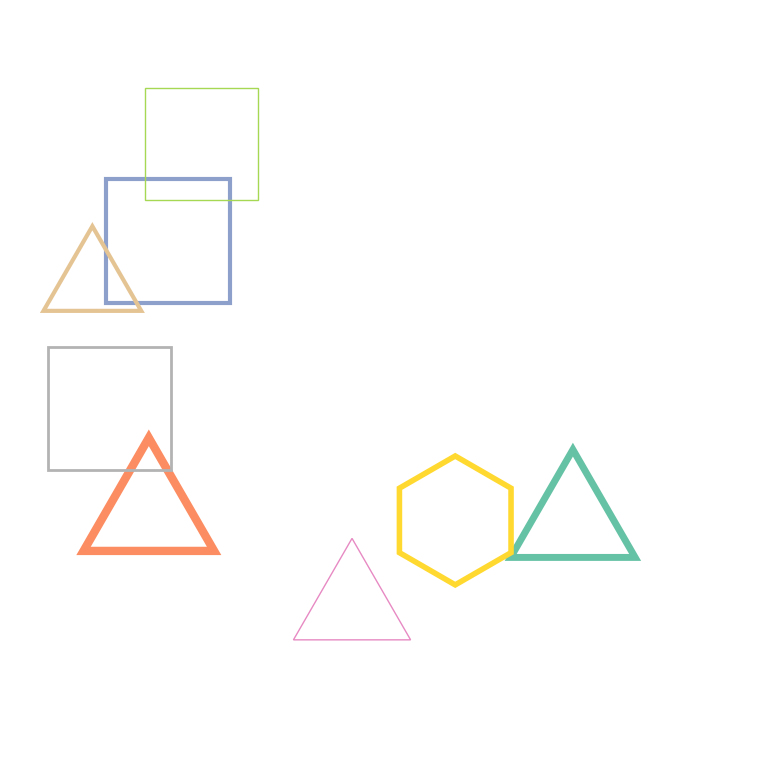[{"shape": "triangle", "thickness": 2.5, "radius": 0.47, "center": [0.744, 0.323]}, {"shape": "triangle", "thickness": 3, "radius": 0.49, "center": [0.193, 0.333]}, {"shape": "square", "thickness": 1.5, "radius": 0.4, "center": [0.218, 0.687]}, {"shape": "triangle", "thickness": 0.5, "radius": 0.44, "center": [0.457, 0.213]}, {"shape": "square", "thickness": 0.5, "radius": 0.37, "center": [0.262, 0.813]}, {"shape": "hexagon", "thickness": 2, "radius": 0.42, "center": [0.591, 0.324]}, {"shape": "triangle", "thickness": 1.5, "radius": 0.37, "center": [0.12, 0.633]}, {"shape": "square", "thickness": 1, "radius": 0.4, "center": [0.142, 0.47]}]